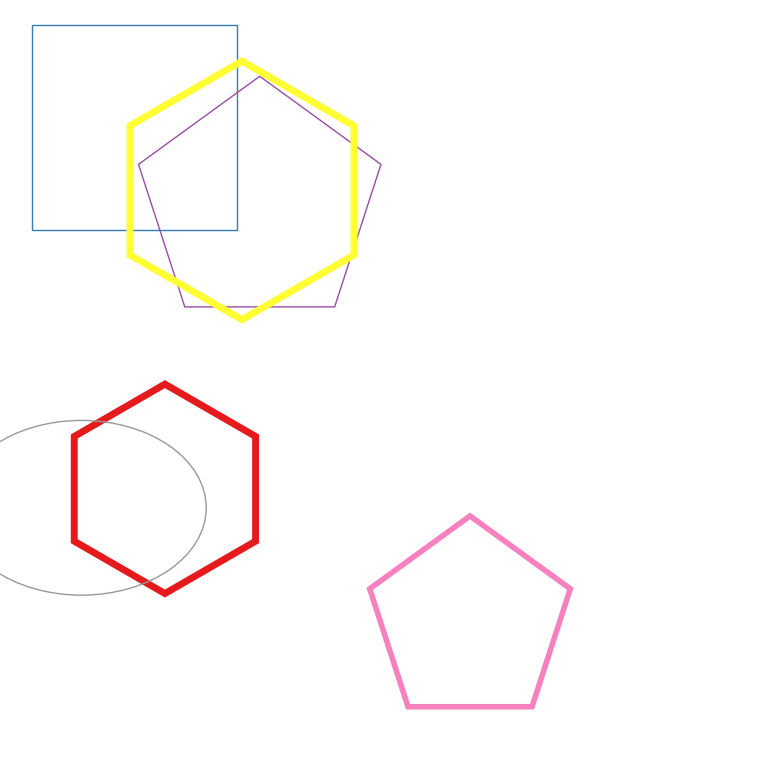[{"shape": "hexagon", "thickness": 2.5, "radius": 0.68, "center": [0.214, 0.365]}, {"shape": "square", "thickness": 0.5, "radius": 0.67, "center": [0.175, 0.834]}, {"shape": "pentagon", "thickness": 0.5, "radius": 0.83, "center": [0.337, 0.735]}, {"shape": "hexagon", "thickness": 2.5, "radius": 0.84, "center": [0.314, 0.753]}, {"shape": "pentagon", "thickness": 2, "radius": 0.68, "center": [0.61, 0.193]}, {"shape": "oval", "thickness": 0.5, "radius": 0.81, "center": [0.106, 0.341]}]